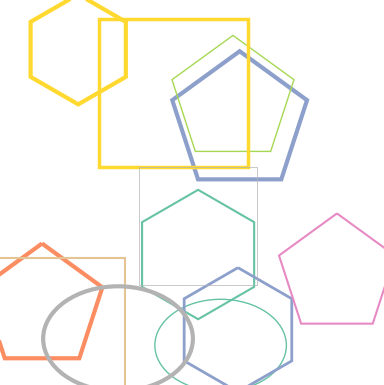[{"shape": "oval", "thickness": 1, "radius": 0.85, "center": [0.573, 0.103]}, {"shape": "hexagon", "thickness": 1.5, "radius": 0.84, "center": [0.515, 0.339]}, {"shape": "pentagon", "thickness": 3, "radius": 0.82, "center": [0.109, 0.203]}, {"shape": "pentagon", "thickness": 3, "radius": 0.92, "center": [0.622, 0.683]}, {"shape": "hexagon", "thickness": 2, "radius": 0.81, "center": [0.618, 0.143]}, {"shape": "pentagon", "thickness": 1.5, "radius": 0.79, "center": [0.875, 0.287]}, {"shape": "pentagon", "thickness": 1, "radius": 0.83, "center": [0.605, 0.741]}, {"shape": "hexagon", "thickness": 3, "radius": 0.71, "center": [0.203, 0.872]}, {"shape": "square", "thickness": 2.5, "radius": 0.96, "center": [0.451, 0.758]}, {"shape": "square", "thickness": 1.5, "radius": 0.88, "center": [0.148, 0.154]}, {"shape": "square", "thickness": 0.5, "radius": 0.77, "center": [0.514, 0.413]}, {"shape": "oval", "thickness": 3, "radius": 0.97, "center": [0.307, 0.12]}]